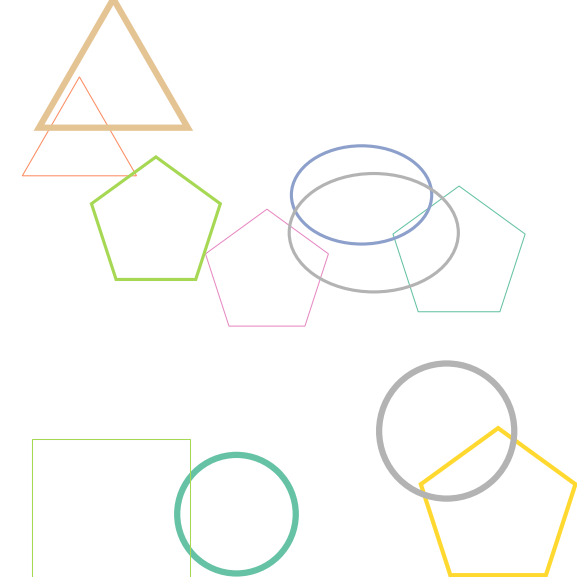[{"shape": "circle", "thickness": 3, "radius": 0.51, "center": [0.409, 0.109]}, {"shape": "pentagon", "thickness": 0.5, "radius": 0.6, "center": [0.795, 0.557]}, {"shape": "triangle", "thickness": 0.5, "radius": 0.57, "center": [0.138, 0.752]}, {"shape": "oval", "thickness": 1.5, "radius": 0.61, "center": [0.626, 0.662]}, {"shape": "pentagon", "thickness": 0.5, "radius": 0.56, "center": [0.462, 0.525]}, {"shape": "pentagon", "thickness": 1.5, "radius": 0.59, "center": [0.27, 0.61]}, {"shape": "square", "thickness": 0.5, "radius": 0.68, "center": [0.192, 0.102]}, {"shape": "pentagon", "thickness": 2, "radius": 0.7, "center": [0.863, 0.117]}, {"shape": "triangle", "thickness": 3, "radius": 0.74, "center": [0.196, 0.852]}, {"shape": "circle", "thickness": 3, "radius": 0.58, "center": [0.774, 0.253]}, {"shape": "oval", "thickness": 1.5, "radius": 0.73, "center": [0.647, 0.596]}]